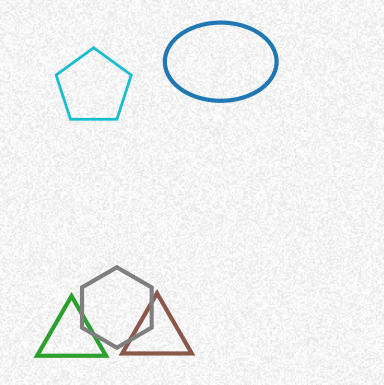[{"shape": "oval", "thickness": 3, "radius": 0.73, "center": [0.573, 0.84]}, {"shape": "triangle", "thickness": 3, "radius": 0.52, "center": [0.186, 0.128]}, {"shape": "triangle", "thickness": 3, "radius": 0.52, "center": [0.408, 0.134]}, {"shape": "hexagon", "thickness": 3, "radius": 0.52, "center": [0.304, 0.201]}, {"shape": "pentagon", "thickness": 2, "radius": 0.51, "center": [0.243, 0.773]}]